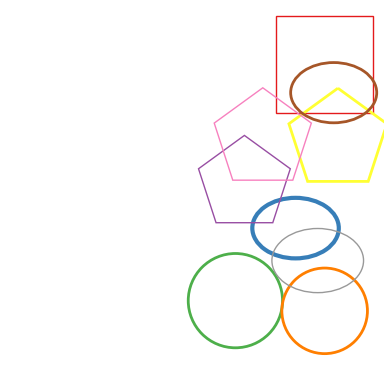[{"shape": "square", "thickness": 1, "radius": 0.63, "center": [0.842, 0.832]}, {"shape": "oval", "thickness": 3, "radius": 0.56, "center": [0.768, 0.408]}, {"shape": "circle", "thickness": 2, "radius": 0.61, "center": [0.611, 0.219]}, {"shape": "pentagon", "thickness": 1, "radius": 0.63, "center": [0.635, 0.523]}, {"shape": "circle", "thickness": 2, "radius": 0.56, "center": [0.843, 0.193]}, {"shape": "pentagon", "thickness": 2, "radius": 0.67, "center": [0.878, 0.637]}, {"shape": "oval", "thickness": 2, "radius": 0.56, "center": [0.867, 0.759]}, {"shape": "pentagon", "thickness": 1, "radius": 0.66, "center": [0.683, 0.639]}, {"shape": "oval", "thickness": 1, "radius": 0.6, "center": [0.825, 0.323]}]